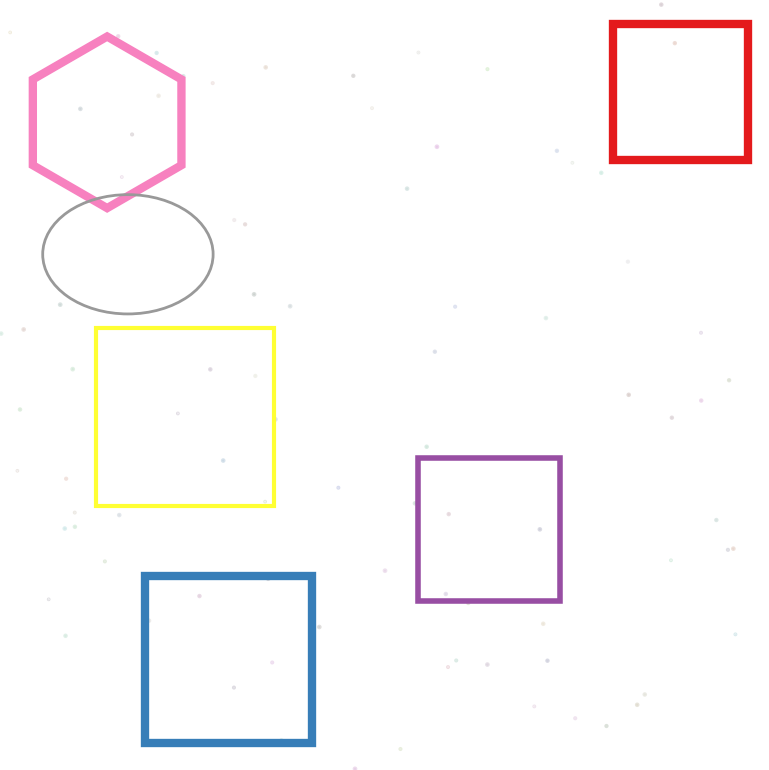[{"shape": "square", "thickness": 3, "radius": 0.44, "center": [0.884, 0.88]}, {"shape": "square", "thickness": 3, "radius": 0.54, "center": [0.296, 0.144]}, {"shape": "square", "thickness": 2, "radius": 0.46, "center": [0.635, 0.312]}, {"shape": "square", "thickness": 1.5, "radius": 0.58, "center": [0.24, 0.458]}, {"shape": "hexagon", "thickness": 3, "radius": 0.56, "center": [0.139, 0.841]}, {"shape": "oval", "thickness": 1, "radius": 0.55, "center": [0.166, 0.67]}]